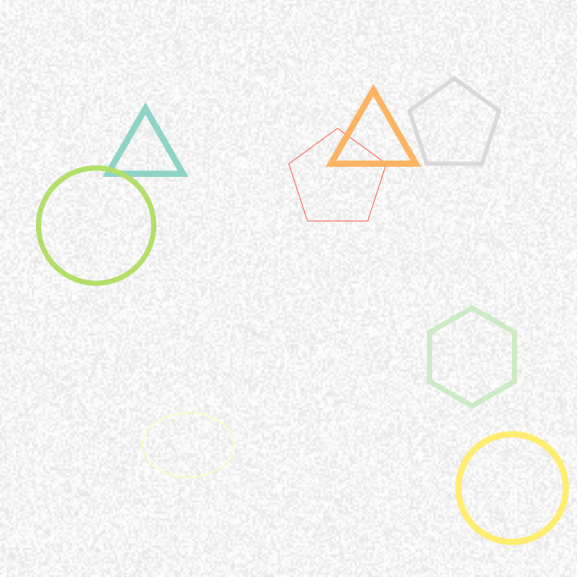[{"shape": "triangle", "thickness": 3, "radius": 0.38, "center": [0.252, 0.736]}, {"shape": "oval", "thickness": 0.5, "radius": 0.4, "center": [0.326, 0.229]}, {"shape": "pentagon", "thickness": 0.5, "radius": 0.44, "center": [0.585, 0.688]}, {"shape": "triangle", "thickness": 3, "radius": 0.42, "center": [0.647, 0.758]}, {"shape": "circle", "thickness": 2.5, "radius": 0.5, "center": [0.167, 0.609]}, {"shape": "pentagon", "thickness": 2, "radius": 0.41, "center": [0.787, 0.782]}, {"shape": "hexagon", "thickness": 2.5, "radius": 0.42, "center": [0.817, 0.381]}, {"shape": "circle", "thickness": 3, "radius": 0.47, "center": [0.887, 0.154]}]